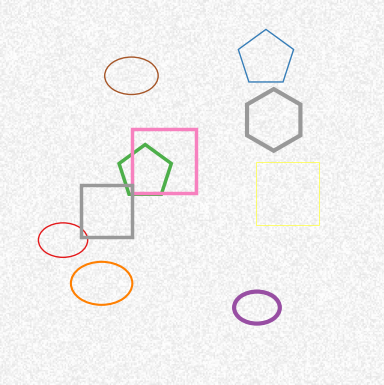[{"shape": "oval", "thickness": 1, "radius": 0.32, "center": [0.164, 0.376]}, {"shape": "pentagon", "thickness": 1, "radius": 0.38, "center": [0.691, 0.848]}, {"shape": "pentagon", "thickness": 2.5, "radius": 0.36, "center": [0.377, 0.553]}, {"shape": "oval", "thickness": 3, "radius": 0.3, "center": [0.667, 0.201]}, {"shape": "oval", "thickness": 1.5, "radius": 0.4, "center": [0.264, 0.264]}, {"shape": "square", "thickness": 0.5, "radius": 0.41, "center": [0.746, 0.496]}, {"shape": "oval", "thickness": 1, "radius": 0.35, "center": [0.341, 0.803]}, {"shape": "square", "thickness": 2.5, "radius": 0.42, "center": [0.425, 0.581]}, {"shape": "hexagon", "thickness": 3, "radius": 0.4, "center": [0.711, 0.689]}, {"shape": "square", "thickness": 2.5, "radius": 0.33, "center": [0.277, 0.452]}]